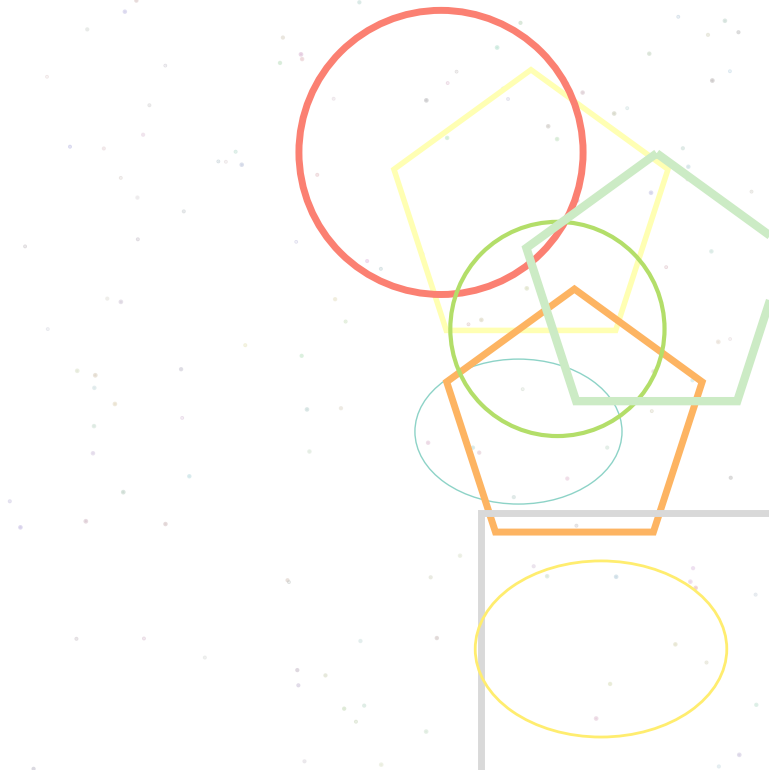[{"shape": "oval", "thickness": 0.5, "radius": 0.67, "center": [0.673, 0.44]}, {"shape": "pentagon", "thickness": 2, "radius": 0.94, "center": [0.69, 0.722]}, {"shape": "circle", "thickness": 2.5, "radius": 0.92, "center": [0.573, 0.802]}, {"shape": "pentagon", "thickness": 2.5, "radius": 0.87, "center": [0.746, 0.45]}, {"shape": "circle", "thickness": 1.5, "radius": 0.7, "center": [0.724, 0.573]}, {"shape": "square", "thickness": 2.5, "radius": 0.97, "center": [0.819, 0.139]}, {"shape": "pentagon", "thickness": 3, "radius": 0.89, "center": [0.853, 0.623]}, {"shape": "oval", "thickness": 1, "radius": 0.82, "center": [0.781, 0.157]}]